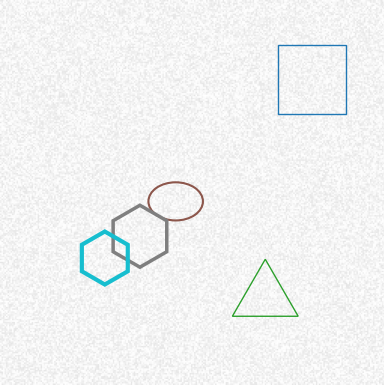[{"shape": "square", "thickness": 1, "radius": 0.45, "center": [0.811, 0.793]}, {"shape": "triangle", "thickness": 1, "radius": 0.49, "center": [0.689, 0.228]}, {"shape": "oval", "thickness": 1.5, "radius": 0.35, "center": [0.456, 0.477]}, {"shape": "hexagon", "thickness": 2.5, "radius": 0.4, "center": [0.363, 0.386]}, {"shape": "hexagon", "thickness": 3, "radius": 0.34, "center": [0.272, 0.33]}]